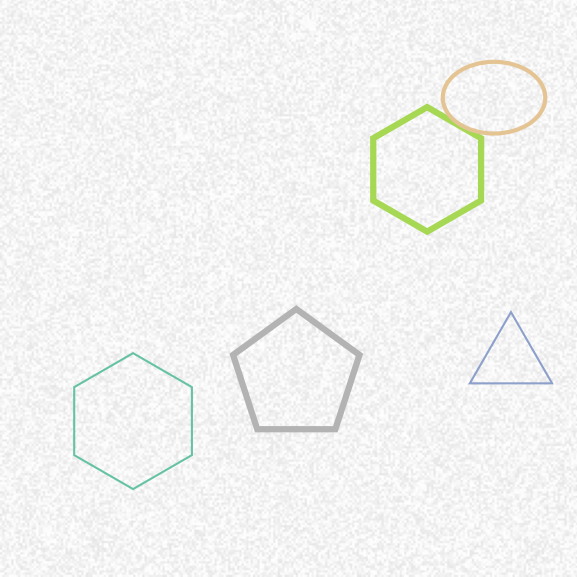[{"shape": "hexagon", "thickness": 1, "radius": 0.59, "center": [0.23, 0.27]}, {"shape": "triangle", "thickness": 1, "radius": 0.41, "center": [0.885, 0.376]}, {"shape": "hexagon", "thickness": 3, "radius": 0.54, "center": [0.74, 0.706]}, {"shape": "oval", "thickness": 2, "radius": 0.44, "center": [0.855, 0.83]}, {"shape": "pentagon", "thickness": 3, "radius": 0.58, "center": [0.513, 0.349]}]